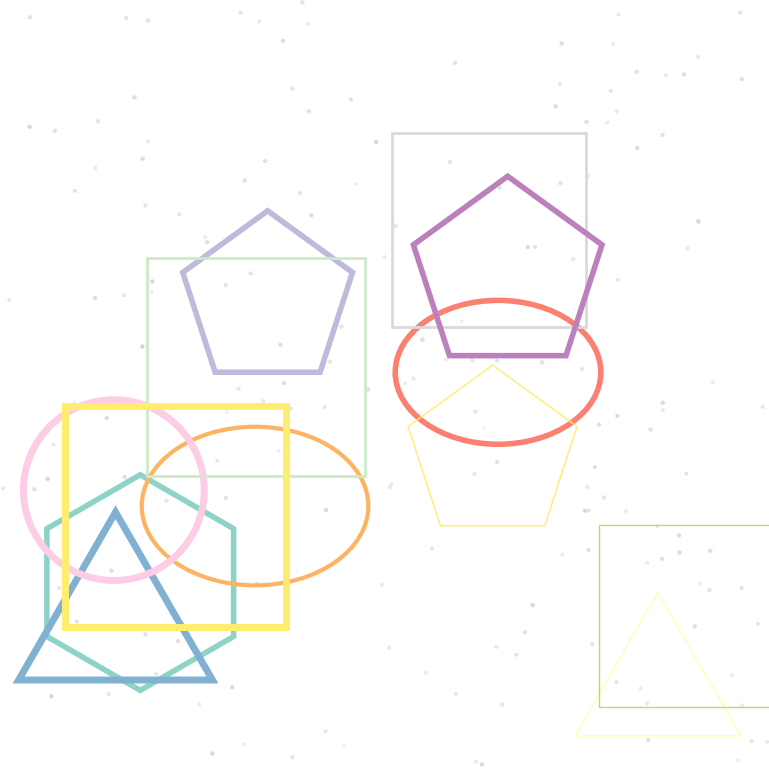[{"shape": "hexagon", "thickness": 2, "radius": 0.7, "center": [0.182, 0.243]}, {"shape": "triangle", "thickness": 0.5, "radius": 0.62, "center": [0.854, 0.106]}, {"shape": "pentagon", "thickness": 2, "radius": 0.58, "center": [0.348, 0.61]}, {"shape": "oval", "thickness": 2, "radius": 0.67, "center": [0.647, 0.516]}, {"shape": "triangle", "thickness": 2.5, "radius": 0.73, "center": [0.15, 0.19]}, {"shape": "oval", "thickness": 1.5, "radius": 0.74, "center": [0.331, 0.343]}, {"shape": "square", "thickness": 0.5, "radius": 0.59, "center": [0.896, 0.2]}, {"shape": "circle", "thickness": 2.5, "radius": 0.59, "center": [0.148, 0.363]}, {"shape": "square", "thickness": 1, "radius": 0.63, "center": [0.635, 0.701]}, {"shape": "pentagon", "thickness": 2, "radius": 0.64, "center": [0.659, 0.642]}, {"shape": "square", "thickness": 1, "radius": 0.71, "center": [0.332, 0.523]}, {"shape": "pentagon", "thickness": 0.5, "radius": 0.58, "center": [0.64, 0.41]}, {"shape": "square", "thickness": 2.5, "radius": 0.72, "center": [0.228, 0.329]}]